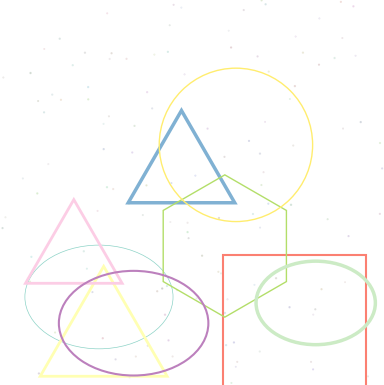[{"shape": "oval", "thickness": 0.5, "radius": 0.96, "center": [0.257, 0.229]}, {"shape": "triangle", "thickness": 2, "radius": 0.95, "center": [0.269, 0.118]}, {"shape": "square", "thickness": 1.5, "radius": 0.92, "center": [0.765, 0.152]}, {"shape": "triangle", "thickness": 2.5, "radius": 0.8, "center": [0.471, 0.553]}, {"shape": "hexagon", "thickness": 1, "radius": 0.92, "center": [0.584, 0.361]}, {"shape": "triangle", "thickness": 2, "radius": 0.72, "center": [0.192, 0.337]}, {"shape": "oval", "thickness": 1.5, "radius": 0.97, "center": [0.347, 0.161]}, {"shape": "oval", "thickness": 2.5, "radius": 0.77, "center": [0.82, 0.213]}, {"shape": "circle", "thickness": 1, "radius": 1.0, "center": [0.613, 0.624]}]